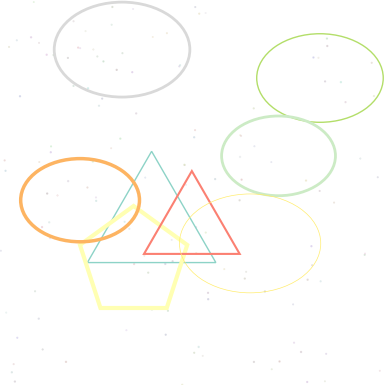[{"shape": "triangle", "thickness": 1, "radius": 0.96, "center": [0.394, 0.414]}, {"shape": "pentagon", "thickness": 3, "radius": 0.73, "center": [0.347, 0.318]}, {"shape": "triangle", "thickness": 1.5, "radius": 0.72, "center": [0.498, 0.412]}, {"shape": "oval", "thickness": 2.5, "radius": 0.77, "center": [0.208, 0.48]}, {"shape": "oval", "thickness": 1, "radius": 0.82, "center": [0.831, 0.797]}, {"shape": "oval", "thickness": 2, "radius": 0.88, "center": [0.317, 0.871]}, {"shape": "oval", "thickness": 2, "radius": 0.74, "center": [0.723, 0.595]}, {"shape": "oval", "thickness": 0.5, "radius": 0.92, "center": [0.65, 0.368]}]